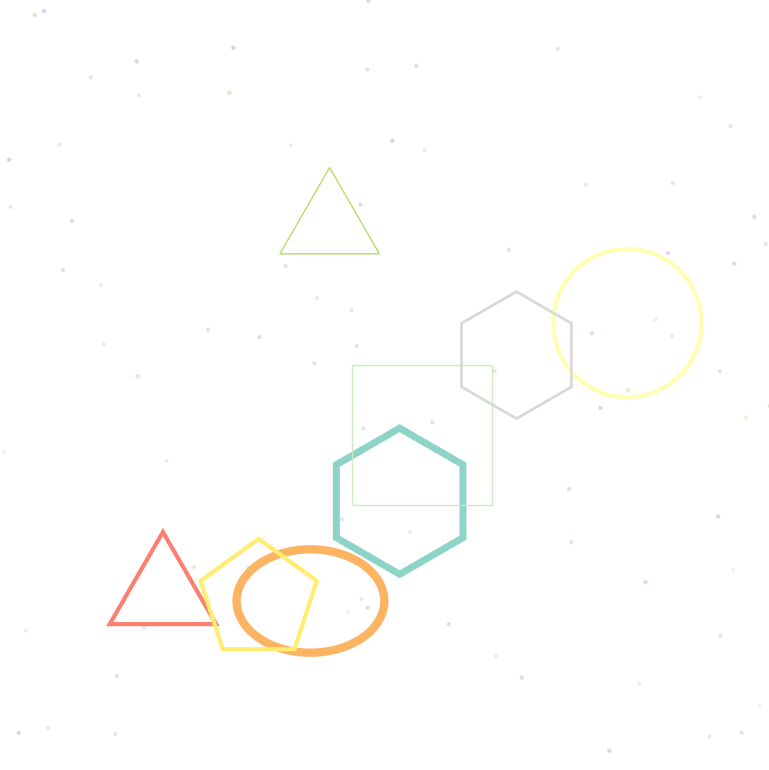[{"shape": "hexagon", "thickness": 2.5, "radius": 0.47, "center": [0.519, 0.349]}, {"shape": "circle", "thickness": 1.5, "radius": 0.48, "center": [0.815, 0.58]}, {"shape": "triangle", "thickness": 1.5, "radius": 0.4, "center": [0.212, 0.229]}, {"shape": "oval", "thickness": 3, "radius": 0.48, "center": [0.403, 0.219]}, {"shape": "triangle", "thickness": 0.5, "radius": 0.37, "center": [0.428, 0.708]}, {"shape": "hexagon", "thickness": 1, "radius": 0.41, "center": [0.671, 0.539]}, {"shape": "square", "thickness": 0.5, "radius": 0.45, "center": [0.548, 0.435]}, {"shape": "pentagon", "thickness": 1.5, "radius": 0.4, "center": [0.336, 0.221]}]